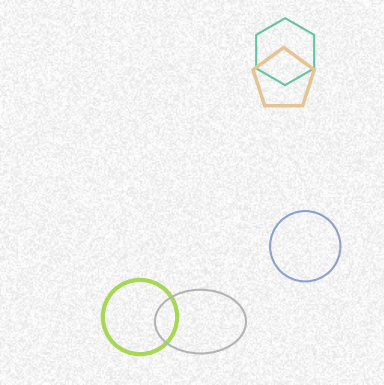[{"shape": "hexagon", "thickness": 1.5, "radius": 0.43, "center": [0.741, 0.866]}, {"shape": "circle", "thickness": 1.5, "radius": 0.46, "center": [0.793, 0.36]}, {"shape": "circle", "thickness": 3, "radius": 0.48, "center": [0.364, 0.177]}, {"shape": "pentagon", "thickness": 2.5, "radius": 0.42, "center": [0.737, 0.793]}, {"shape": "oval", "thickness": 1.5, "radius": 0.59, "center": [0.521, 0.165]}]